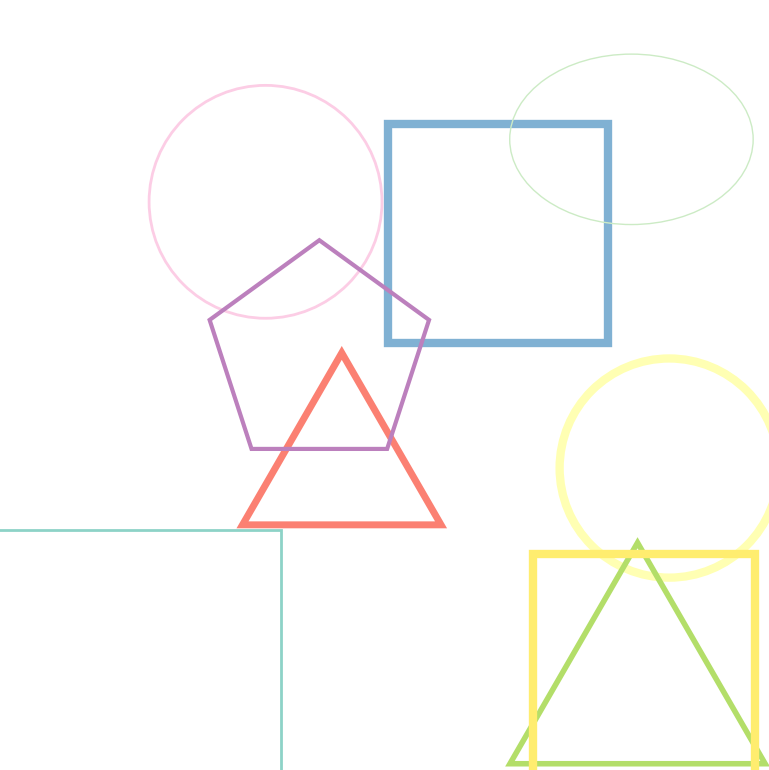[{"shape": "square", "thickness": 1, "radius": 1.0, "center": [0.166, 0.112]}, {"shape": "circle", "thickness": 3, "radius": 0.71, "center": [0.869, 0.392]}, {"shape": "triangle", "thickness": 2.5, "radius": 0.74, "center": [0.444, 0.393]}, {"shape": "square", "thickness": 3, "radius": 0.71, "center": [0.647, 0.697]}, {"shape": "triangle", "thickness": 2, "radius": 0.96, "center": [0.828, 0.104]}, {"shape": "circle", "thickness": 1, "radius": 0.76, "center": [0.345, 0.738]}, {"shape": "pentagon", "thickness": 1.5, "radius": 0.75, "center": [0.415, 0.538]}, {"shape": "oval", "thickness": 0.5, "radius": 0.79, "center": [0.82, 0.819]}, {"shape": "square", "thickness": 3, "radius": 0.72, "center": [0.836, 0.137]}]